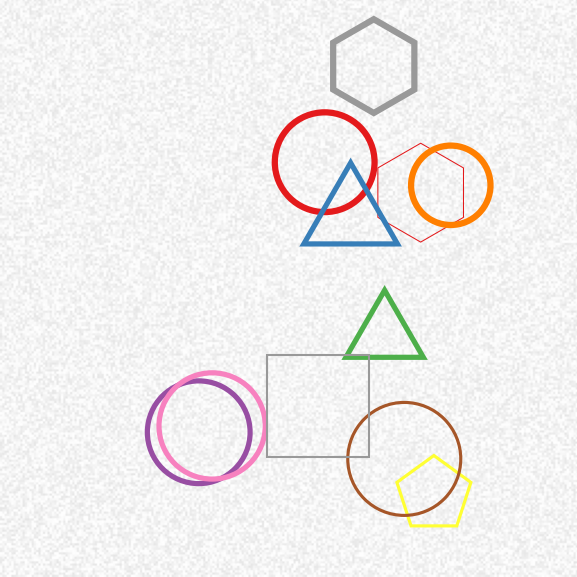[{"shape": "hexagon", "thickness": 0.5, "radius": 0.43, "center": [0.728, 0.666]}, {"shape": "circle", "thickness": 3, "radius": 0.43, "center": [0.562, 0.718]}, {"shape": "triangle", "thickness": 2.5, "radius": 0.47, "center": [0.607, 0.624]}, {"shape": "triangle", "thickness": 2.5, "radius": 0.39, "center": [0.666, 0.419]}, {"shape": "circle", "thickness": 2.5, "radius": 0.44, "center": [0.344, 0.251]}, {"shape": "circle", "thickness": 3, "radius": 0.34, "center": [0.781, 0.678]}, {"shape": "pentagon", "thickness": 1.5, "radius": 0.34, "center": [0.751, 0.143]}, {"shape": "circle", "thickness": 1.5, "radius": 0.49, "center": [0.7, 0.204]}, {"shape": "circle", "thickness": 2.5, "radius": 0.46, "center": [0.367, 0.262]}, {"shape": "hexagon", "thickness": 3, "radius": 0.41, "center": [0.647, 0.885]}, {"shape": "square", "thickness": 1, "radius": 0.44, "center": [0.551, 0.297]}]